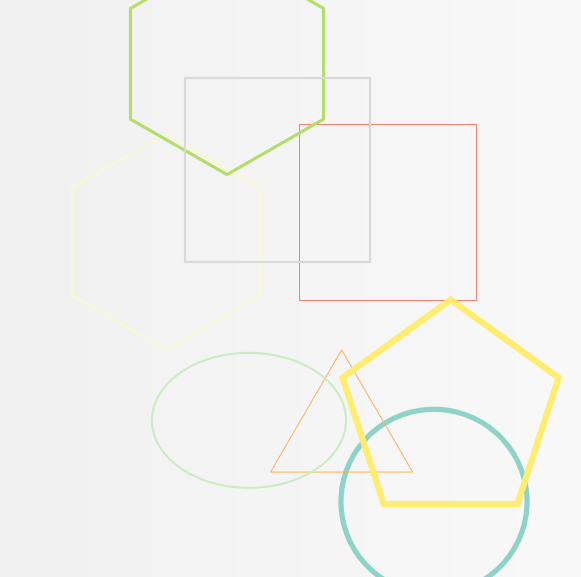[{"shape": "circle", "thickness": 2.5, "radius": 0.8, "center": [0.747, 0.13]}, {"shape": "hexagon", "thickness": 0.5, "radius": 0.93, "center": [0.286, 0.581]}, {"shape": "square", "thickness": 0.5, "radius": 0.76, "center": [0.666, 0.632]}, {"shape": "triangle", "thickness": 0.5, "radius": 0.71, "center": [0.588, 0.252]}, {"shape": "hexagon", "thickness": 1.5, "radius": 0.96, "center": [0.391, 0.889]}, {"shape": "square", "thickness": 1, "radius": 0.8, "center": [0.477, 0.705]}, {"shape": "oval", "thickness": 1, "radius": 0.84, "center": [0.428, 0.271]}, {"shape": "pentagon", "thickness": 3, "radius": 0.98, "center": [0.775, 0.285]}]